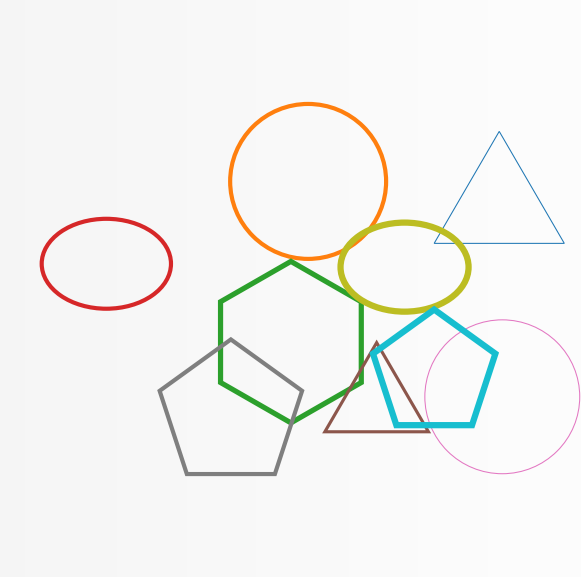[{"shape": "triangle", "thickness": 0.5, "radius": 0.65, "center": [0.859, 0.642]}, {"shape": "circle", "thickness": 2, "radius": 0.67, "center": [0.53, 0.685]}, {"shape": "hexagon", "thickness": 2.5, "radius": 0.7, "center": [0.5, 0.407]}, {"shape": "oval", "thickness": 2, "radius": 0.56, "center": [0.183, 0.542]}, {"shape": "triangle", "thickness": 1.5, "radius": 0.51, "center": [0.648, 0.303]}, {"shape": "circle", "thickness": 0.5, "radius": 0.67, "center": [0.864, 0.312]}, {"shape": "pentagon", "thickness": 2, "radius": 0.64, "center": [0.397, 0.283]}, {"shape": "oval", "thickness": 3, "radius": 0.55, "center": [0.696, 0.537]}, {"shape": "pentagon", "thickness": 3, "radius": 0.55, "center": [0.747, 0.352]}]